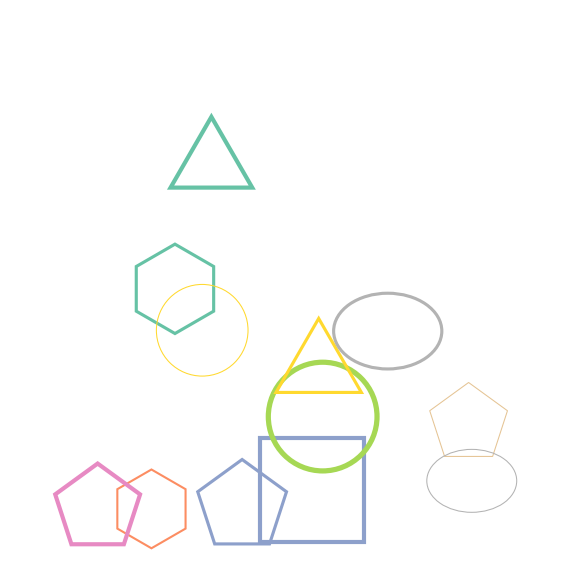[{"shape": "triangle", "thickness": 2, "radius": 0.41, "center": [0.366, 0.715]}, {"shape": "hexagon", "thickness": 1.5, "radius": 0.39, "center": [0.303, 0.499]}, {"shape": "hexagon", "thickness": 1, "radius": 0.34, "center": [0.262, 0.118]}, {"shape": "square", "thickness": 2, "radius": 0.45, "center": [0.54, 0.151]}, {"shape": "pentagon", "thickness": 1.5, "radius": 0.4, "center": [0.419, 0.123]}, {"shape": "pentagon", "thickness": 2, "radius": 0.39, "center": [0.169, 0.119]}, {"shape": "circle", "thickness": 2.5, "radius": 0.47, "center": [0.559, 0.278]}, {"shape": "circle", "thickness": 0.5, "radius": 0.4, "center": [0.35, 0.427]}, {"shape": "triangle", "thickness": 1.5, "radius": 0.43, "center": [0.552, 0.362]}, {"shape": "pentagon", "thickness": 0.5, "radius": 0.35, "center": [0.811, 0.266]}, {"shape": "oval", "thickness": 0.5, "radius": 0.39, "center": [0.817, 0.166]}, {"shape": "oval", "thickness": 1.5, "radius": 0.47, "center": [0.671, 0.426]}]